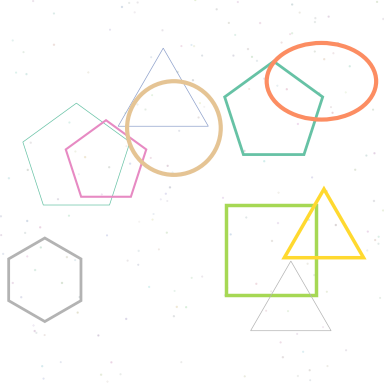[{"shape": "pentagon", "thickness": 2, "radius": 0.67, "center": [0.711, 0.707]}, {"shape": "pentagon", "thickness": 0.5, "radius": 0.73, "center": [0.198, 0.586]}, {"shape": "oval", "thickness": 3, "radius": 0.71, "center": [0.835, 0.789]}, {"shape": "triangle", "thickness": 0.5, "radius": 0.68, "center": [0.424, 0.74]}, {"shape": "pentagon", "thickness": 1.5, "radius": 0.55, "center": [0.275, 0.578]}, {"shape": "square", "thickness": 2.5, "radius": 0.58, "center": [0.705, 0.351]}, {"shape": "triangle", "thickness": 2.5, "radius": 0.59, "center": [0.841, 0.39]}, {"shape": "circle", "thickness": 3, "radius": 0.61, "center": [0.452, 0.667]}, {"shape": "hexagon", "thickness": 2, "radius": 0.54, "center": [0.116, 0.273]}, {"shape": "triangle", "thickness": 0.5, "radius": 0.6, "center": [0.755, 0.201]}]